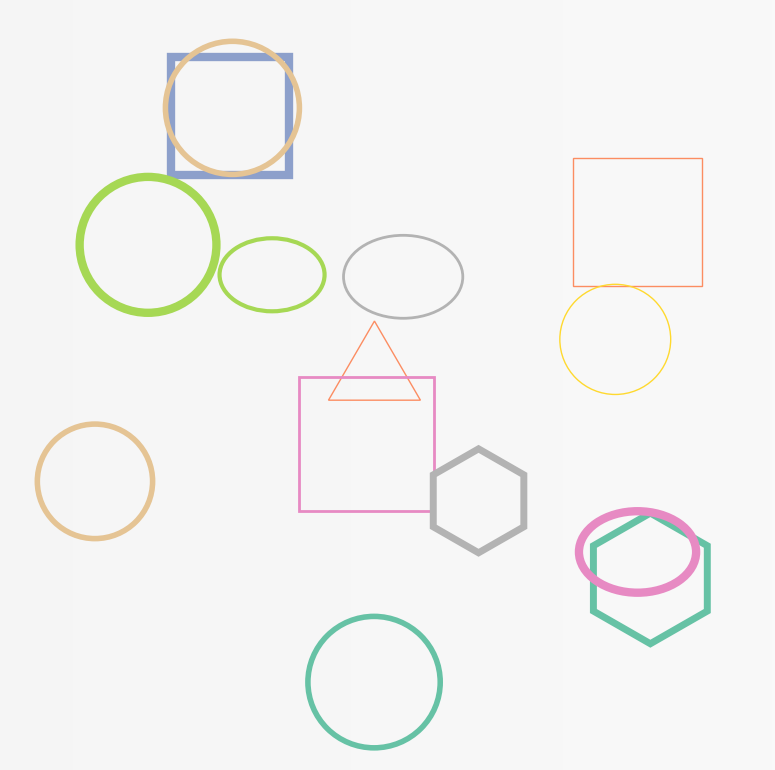[{"shape": "hexagon", "thickness": 2.5, "radius": 0.42, "center": [0.839, 0.249]}, {"shape": "circle", "thickness": 2, "radius": 0.43, "center": [0.483, 0.114]}, {"shape": "square", "thickness": 0.5, "radius": 0.42, "center": [0.822, 0.712]}, {"shape": "triangle", "thickness": 0.5, "radius": 0.34, "center": [0.483, 0.515]}, {"shape": "square", "thickness": 3, "radius": 0.38, "center": [0.297, 0.85]}, {"shape": "oval", "thickness": 3, "radius": 0.38, "center": [0.823, 0.283]}, {"shape": "square", "thickness": 1, "radius": 0.44, "center": [0.473, 0.423]}, {"shape": "oval", "thickness": 1.5, "radius": 0.34, "center": [0.351, 0.643]}, {"shape": "circle", "thickness": 3, "radius": 0.44, "center": [0.191, 0.682]}, {"shape": "circle", "thickness": 0.5, "radius": 0.36, "center": [0.794, 0.559]}, {"shape": "circle", "thickness": 2, "radius": 0.43, "center": [0.3, 0.86]}, {"shape": "circle", "thickness": 2, "radius": 0.37, "center": [0.123, 0.375]}, {"shape": "hexagon", "thickness": 2.5, "radius": 0.34, "center": [0.617, 0.35]}, {"shape": "oval", "thickness": 1, "radius": 0.38, "center": [0.52, 0.641]}]